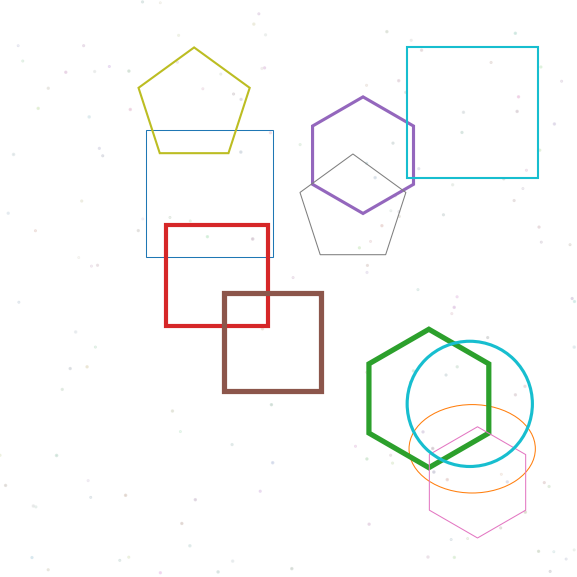[{"shape": "square", "thickness": 0.5, "radius": 0.55, "center": [0.363, 0.664]}, {"shape": "oval", "thickness": 0.5, "radius": 0.55, "center": [0.818, 0.222]}, {"shape": "hexagon", "thickness": 2.5, "radius": 0.6, "center": [0.743, 0.309]}, {"shape": "square", "thickness": 2, "radius": 0.44, "center": [0.376, 0.522]}, {"shape": "hexagon", "thickness": 1.5, "radius": 0.5, "center": [0.629, 0.73]}, {"shape": "square", "thickness": 2.5, "radius": 0.42, "center": [0.471, 0.407]}, {"shape": "hexagon", "thickness": 0.5, "radius": 0.48, "center": [0.827, 0.164]}, {"shape": "pentagon", "thickness": 0.5, "radius": 0.48, "center": [0.611, 0.636]}, {"shape": "pentagon", "thickness": 1, "radius": 0.51, "center": [0.336, 0.816]}, {"shape": "square", "thickness": 1, "radius": 0.57, "center": [0.818, 0.805]}, {"shape": "circle", "thickness": 1.5, "radius": 0.54, "center": [0.813, 0.3]}]